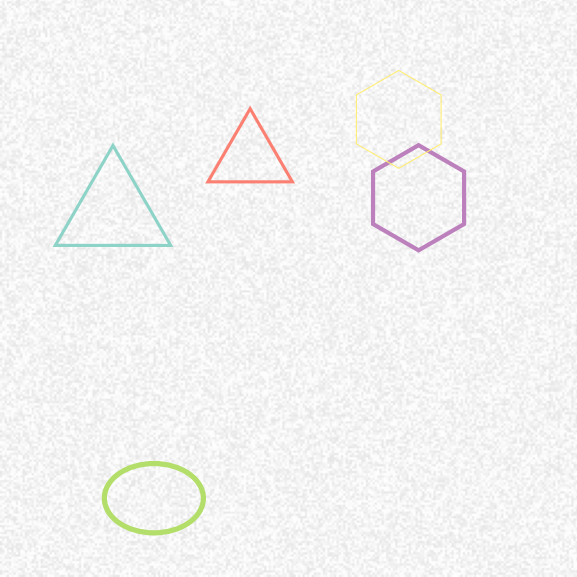[{"shape": "triangle", "thickness": 1.5, "radius": 0.58, "center": [0.196, 0.632]}, {"shape": "triangle", "thickness": 1.5, "radius": 0.42, "center": [0.433, 0.726]}, {"shape": "oval", "thickness": 2.5, "radius": 0.43, "center": [0.266, 0.136]}, {"shape": "hexagon", "thickness": 2, "radius": 0.46, "center": [0.725, 0.657]}, {"shape": "hexagon", "thickness": 0.5, "radius": 0.42, "center": [0.69, 0.792]}]